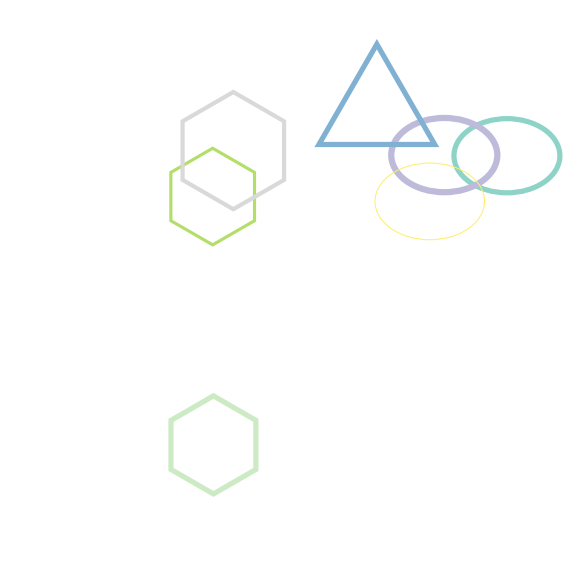[{"shape": "oval", "thickness": 2.5, "radius": 0.46, "center": [0.878, 0.729]}, {"shape": "oval", "thickness": 3, "radius": 0.46, "center": [0.769, 0.731]}, {"shape": "triangle", "thickness": 2.5, "radius": 0.58, "center": [0.653, 0.807]}, {"shape": "hexagon", "thickness": 1.5, "radius": 0.42, "center": [0.368, 0.659]}, {"shape": "hexagon", "thickness": 2, "radius": 0.51, "center": [0.404, 0.738]}, {"shape": "hexagon", "thickness": 2.5, "radius": 0.42, "center": [0.37, 0.229]}, {"shape": "oval", "thickness": 0.5, "radius": 0.47, "center": [0.744, 0.65]}]